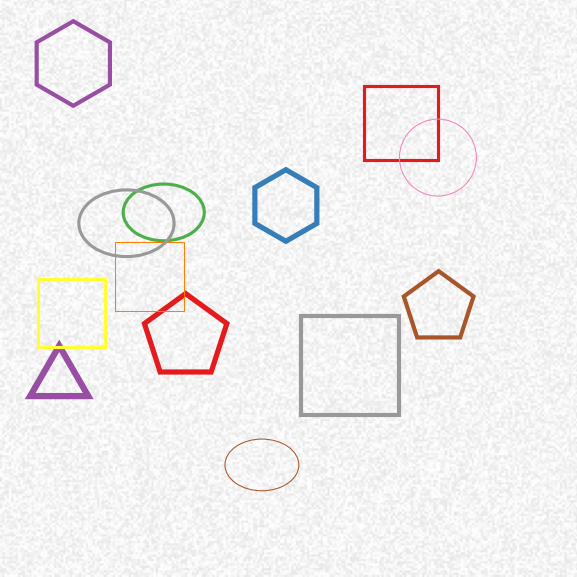[{"shape": "pentagon", "thickness": 2.5, "radius": 0.38, "center": [0.321, 0.416]}, {"shape": "square", "thickness": 1.5, "radius": 0.32, "center": [0.694, 0.786]}, {"shape": "hexagon", "thickness": 2.5, "radius": 0.31, "center": [0.495, 0.643]}, {"shape": "oval", "thickness": 1.5, "radius": 0.35, "center": [0.284, 0.631]}, {"shape": "hexagon", "thickness": 2, "radius": 0.37, "center": [0.127, 0.889]}, {"shape": "triangle", "thickness": 3, "radius": 0.29, "center": [0.103, 0.342]}, {"shape": "square", "thickness": 0.5, "radius": 0.3, "center": [0.258, 0.521]}, {"shape": "square", "thickness": 1.5, "radius": 0.29, "center": [0.125, 0.457]}, {"shape": "oval", "thickness": 0.5, "radius": 0.32, "center": [0.454, 0.194]}, {"shape": "pentagon", "thickness": 2, "radius": 0.32, "center": [0.76, 0.466]}, {"shape": "circle", "thickness": 0.5, "radius": 0.33, "center": [0.758, 0.726]}, {"shape": "square", "thickness": 2, "radius": 0.43, "center": [0.606, 0.366]}, {"shape": "oval", "thickness": 1.5, "radius": 0.41, "center": [0.219, 0.613]}]